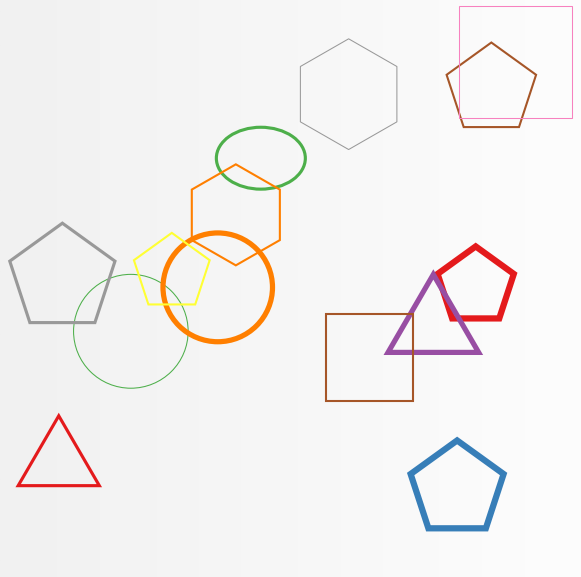[{"shape": "pentagon", "thickness": 3, "radius": 0.34, "center": [0.818, 0.504]}, {"shape": "triangle", "thickness": 1.5, "radius": 0.4, "center": [0.101, 0.198]}, {"shape": "pentagon", "thickness": 3, "radius": 0.42, "center": [0.786, 0.152]}, {"shape": "oval", "thickness": 1.5, "radius": 0.38, "center": [0.449, 0.725]}, {"shape": "circle", "thickness": 0.5, "radius": 0.49, "center": [0.225, 0.425]}, {"shape": "triangle", "thickness": 2.5, "radius": 0.45, "center": [0.746, 0.434]}, {"shape": "circle", "thickness": 2.5, "radius": 0.47, "center": [0.375, 0.502]}, {"shape": "hexagon", "thickness": 1, "radius": 0.44, "center": [0.406, 0.627]}, {"shape": "pentagon", "thickness": 1, "radius": 0.34, "center": [0.296, 0.527]}, {"shape": "square", "thickness": 1, "radius": 0.38, "center": [0.636, 0.38]}, {"shape": "pentagon", "thickness": 1, "radius": 0.4, "center": [0.845, 0.845]}, {"shape": "square", "thickness": 0.5, "radius": 0.48, "center": [0.887, 0.892]}, {"shape": "hexagon", "thickness": 0.5, "radius": 0.48, "center": [0.6, 0.836]}, {"shape": "pentagon", "thickness": 1.5, "radius": 0.48, "center": [0.107, 0.517]}]